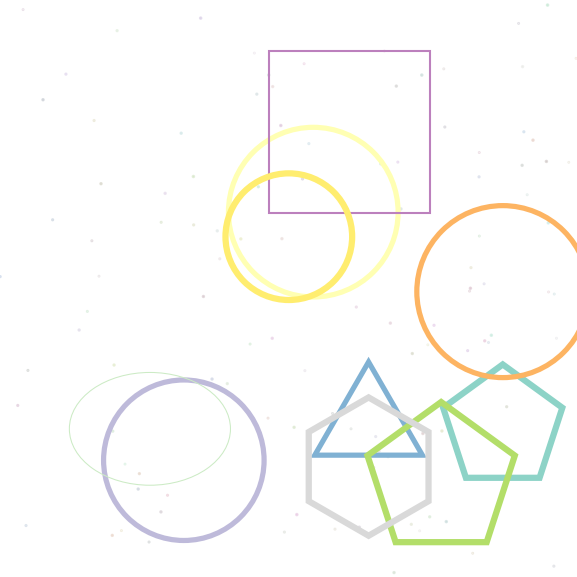[{"shape": "pentagon", "thickness": 3, "radius": 0.54, "center": [0.871, 0.26]}, {"shape": "circle", "thickness": 2.5, "radius": 0.73, "center": [0.542, 0.632]}, {"shape": "circle", "thickness": 2.5, "radius": 0.69, "center": [0.318, 0.202]}, {"shape": "triangle", "thickness": 2.5, "radius": 0.54, "center": [0.638, 0.265]}, {"shape": "circle", "thickness": 2.5, "radius": 0.74, "center": [0.871, 0.494]}, {"shape": "pentagon", "thickness": 3, "radius": 0.67, "center": [0.764, 0.169]}, {"shape": "hexagon", "thickness": 3, "radius": 0.6, "center": [0.638, 0.191]}, {"shape": "square", "thickness": 1, "radius": 0.7, "center": [0.605, 0.771]}, {"shape": "oval", "thickness": 0.5, "radius": 0.7, "center": [0.26, 0.257]}, {"shape": "circle", "thickness": 3, "radius": 0.55, "center": [0.5, 0.589]}]